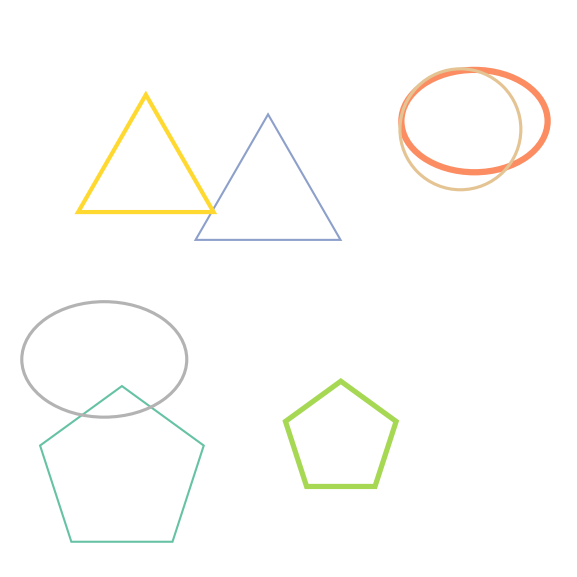[{"shape": "pentagon", "thickness": 1, "radius": 0.75, "center": [0.211, 0.182]}, {"shape": "oval", "thickness": 3, "radius": 0.63, "center": [0.822, 0.789]}, {"shape": "triangle", "thickness": 1, "radius": 0.72, "center": [0.464, 0.656]}, {"shape": "pentagon", "thickness": 2.5, "radius": 0.5, "center": [0.59, 0.238]}, {"shape": "triangle", "thickness": 2, "radius": 0.68, "center": [0.253, 0.7]}, {"shape": "circle", "thickness": 1.5, "radius": 0.52, "center": [0.797, 0.775]}, {"shape": "oval", "thickness": 1.5, "radius": 0.71, "center": [0.181, 0.377]}]